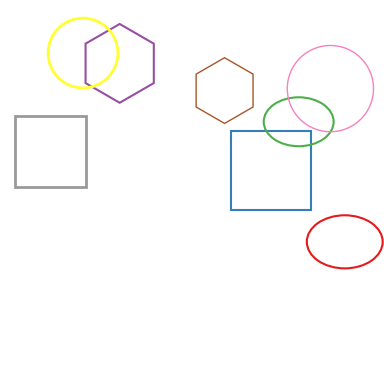[{"shape": "oval", "thickness": 1.5, "radius": 0.49, "center": [0.895, 0.372]}, {"shape": "square", "thickness": 1.5, "radius": 0.52, "center": [0.703, 0.557]}, {"shape": "oval", "thickness": 1.5, "radius": 0.45, "center": [0.776, 0.684]}, {"shape": "hexagon", "thickness": 1.5, "radius": 0.51, "center": [0.311, 0.835]}, {"shape": "circle", "thickness": 2, "radius": 0.45, "center": [0.216, 0.862]}, {"shape": "hexagon", "thickness": 1, "radius": 0.43, "center": [0.583, 0.765]}, {"shape": "circle", "thickness": 1, "radius": 0.56, "center": [0.858, 0.77]}, {"shape": "square", "thickness": 2, "radius": 0.46, "center": [0.132, 0.606]}]